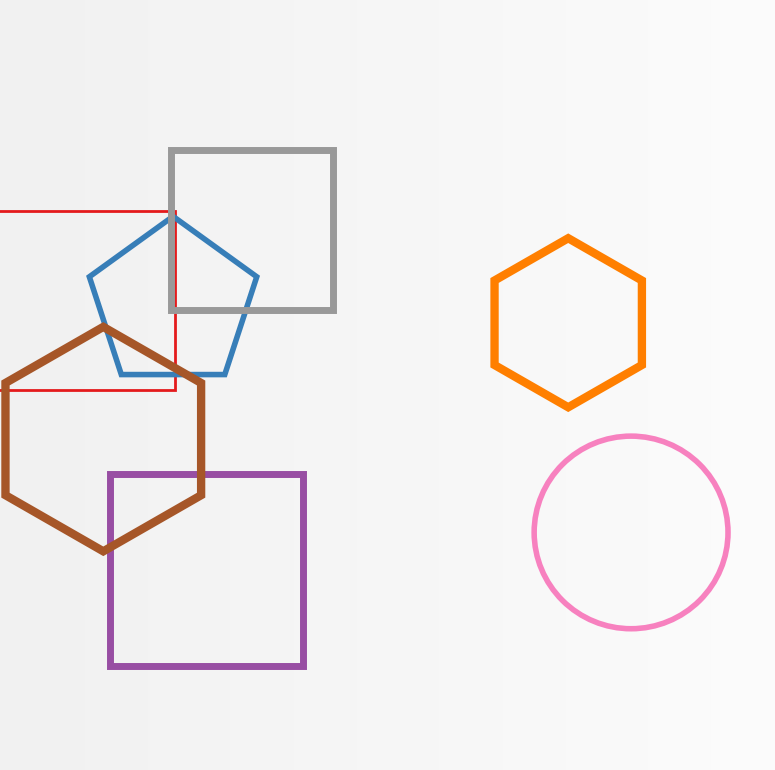[{"shape": "square", "thickness": 1, "radius": 0.58, "center": [0.109, 0.61]}, {"shape": "pentagon", "thickness": 2, "radius": 0.57, "center": [0.223, 0.605]}, {"shape": "square", "thickness": 2.5, "radius": 0.62, "center": [0.266, 0.26]}, {"shape": "hexagon", "thickness": 3, "radius": 0.55, "center": [0.733, 0.581]}, {"shape": "hexagon", "thickness": 3, "radius": 0.73, "center": [0.133, 0.43]}, {"shape": "circle", "thickness": 2, "radius": 0.63, "center": [0.814, 0.309]}, {"shape": "square", "thickness": 2.5, "radius": 0.52, "center": [0.325, 0.701]}]